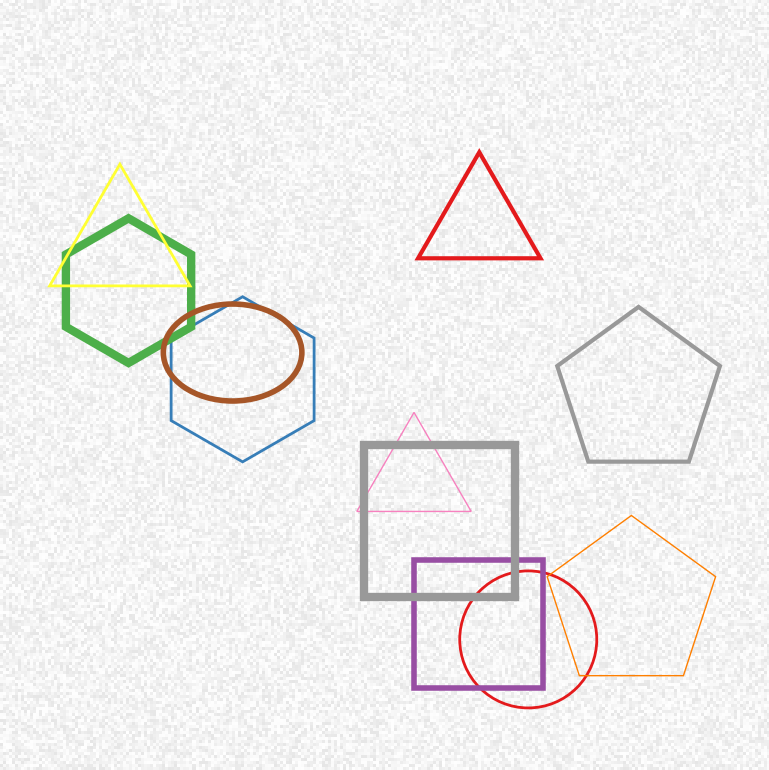[{"shape": "circle", "thickness": 1, "radius": 0.44, "center": [0.686, 0.17]}, {"shape": "triangle", "thickness": 1.5, "radius": 0.46, "center": [0.622, 0.71]}, {"shape": "hexagon", "thickness": 1, "radius": 0.54, "center": [0.315, 0.507]}, {"shape": "hexagon", "thickness": 3, "radius": 0.47, "center": [0.167, 0.623]}, {"shape": "square", "thickness": 2, "radius": 0.42, "center": [0.622, 0.19]}, {"shape": "pentagon", "thickness": 0.5, "radius": 0.57, "center": [0.82, 0.216]}, {"shape": "triangle", "thickness": 1, "radius": 0.53, "center": [0.156, 0.681]}, {"shape": "oval", "thickness": 2, "radius": 0.45, "center": [0.302, 0.542]}, {"shape": "triangle", "thickness": 0.5, "radius": 0.43, "center": [0.538, 0.379]}, {"shape": "square", "thickness": 3, "radius": 0.49, "center": [0.571, 0.323]}, {"shape": "pentagon", "thickness": 1.5, "radius": 0.56, "center": [0.829, 0.49]}]